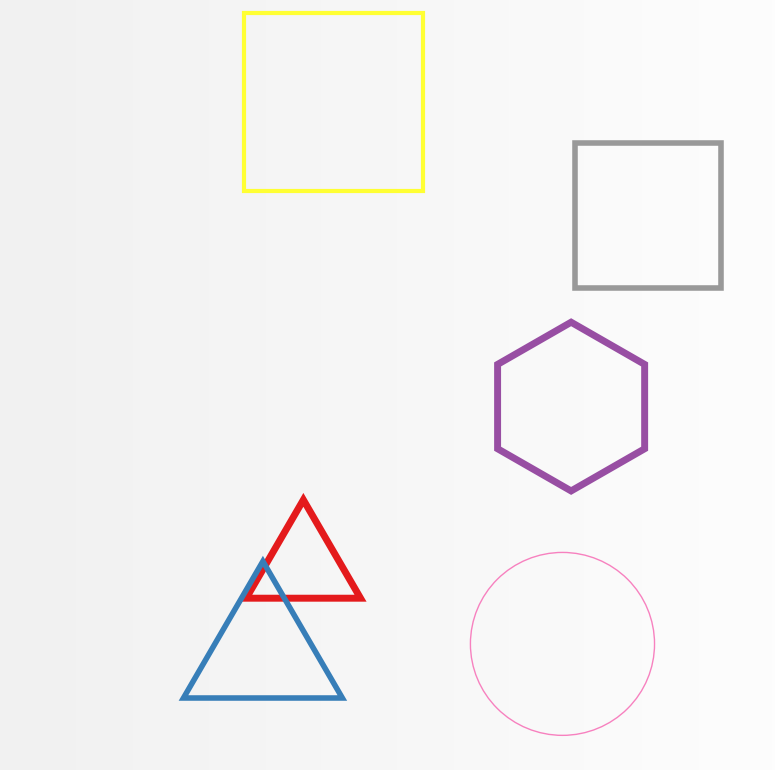[{"shape": "triangle", "thickness": 2.5, "radius": 0.43, "center": [0.391, 0.266]}, {"shape": "triangle", "thickness": 2, "radius": 0.59, "center": [0.339, 0.153]}, {"shape": "hexagon", "thickness": 2.5, "radius": 0.55, "center": [0.737, 0.472]}, {"shape": "square", "thickness": 1.5, "radius": 0.58, "center": [0.43, 0.867]}, {"shape": "circle", "thickness": 0.5, "radius": 0.59, "center": [0.726, 0.164]}, {"shape": "square", "thickness": 2, "radius": 0.47, "center": [0.836, 0.72]}]